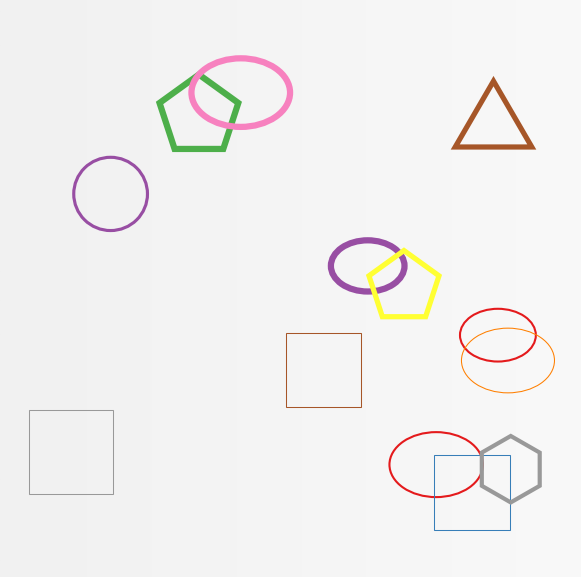[{"shape": "oval", "thickness": 1, "radius": 0.4, "center": [0.75, 0.195]}, {"shape": "oval", "thickness": 1, "radius": 0.33, "center": [0.857, 0.419]}, {"shape": "square", "thickness": 0.5, "radius": 0.33, "center": [0.812, 0.146]}, {"shape": "pentagon", "thickness": 3, "radius": 0.36, "center": [0.342, 0.799]}, {"shape": "oval", "thickness": 3, "radius": 0.32, "center": [0.633, 0.539]}, {"shape": "circle", "thickness": 1.5, "radius": 0.32, "center": [0.19, 0.663]}, {"shape": "oval", "thickness": 0.5, "radius": 0.4, "center": [0.874, 0.375]}, {"shape": "pentagon", "thickness": 2.5, "radius": 0.32, "center": [0.695, 0.502]}, {"shape": "triangle", "thickness": 2.5, "radius": 0.38, "center": [0.849, 0.783]}, {"shape": "square", "thickness": 0.5, "radius": 0.32, "center": [0.556, 0.358]}, {"shape": "oval", "thickness": 3, "radius": 0.42, "center": [0.414, 0.839]}, {"shape": "hexagon", "thickness": 2, "radius": 0.29, "center": [0.879, 0.187]}, {"shape": "square", "thickness": 0.5, "radius": 0.36, "center": [0.122, 0.217]}]